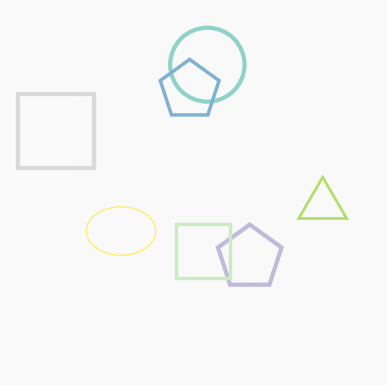[{"shape": "circle", "thickness": 3, "radius": 0.48, "center": [0.535, 0.832]}, {"shape": "pentagon", "thickness": 3, "radius": 0.43, "center": [0.645, 0.33]}, {"shape": "pentagon", "thickness": 2.5, "radius": 0.4, "center": [0.489, 0.766]}, {"shape": "triangle", "thickness": 2, "radius": 0.36, "center": [0.833, 0.468]}, {"shape": "square", "thickness": 3, "radius": 0.49, "center": [0.145, 0.66]}, {"shape": "square", "thickness": 2.5, "radius": 0.35, "center": [0.523, 0.348]}, {"shape": "oval", "thickness": 1, "radius": 0.45, "center": [0.312, 0.4]}]